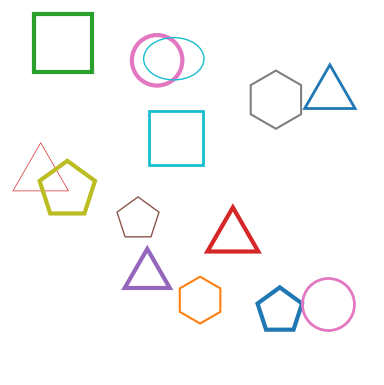[{"shape": "triangle", "thickness": 2, "radius": 0.38, "center": [0.857, 0.756]}, {"shape": "pentagon", "thickness": 3, "radius": 0.3, "center": [0.727, 0.193]}, {"shape": "hexagon", "thickness": 1.5, "radius": 0.3, "center": [0.52, 0.22]}, {"shape": "square", "thickness": 3, "radius": 0.38, "center": [0.164, 0.888]}, {"shape": "triangle", "thickness": 3, "radius": 0.38, "center": [0.605, 0.385]}, {"shape": "triangle", "thickness": 0.5, "radius": 0.42, "center": [0.106, 0.546]}, {"shape": "triangle", "thickness": 3, "radius": 0.34, "center": [0.382, 0.286]}, {"shape": "pentagon", "thickness": 1, "radius": 0.29, "center": [0.358, 0.431]}, {"shape": "circle", "thickness": 3, "radius": 0.33, "center": [0.408, 0.843]}, {"shape": "circle", "thickness": 2, "radius": 0.34, "center": [0.853, 0.209]}, {"shape": "hexagon", "thickness": 1.5, "radius": 0.38, "center": [0.717, 0.741]}, {"shape": "pentagon", "thickness": 3, "radius": 0.38, "center": [0.175, 0.507]}, {"shape": "square", "thickness": 2, "radius": 0.34, "center": [0.457, 0.642]}, {"shape": "oval", "thickness": 1, "radius": 0.39, "center": [0.451, 0.847]}]